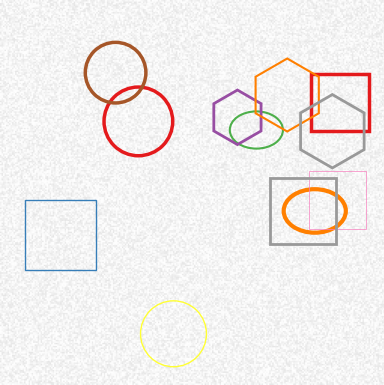[{"shape": "circle", "thickness": 2.5, "radius": 0.45, "center": [0.359, 0.685]}, {"shape": "square", "thickness": 2.5, "radius": 0.37, "center": [0.884, 0.734]}, {"shape": "square", "thickness": 1, "radius": 0.46, "center": [0.157, 0.389]}, {"shape": "oval", "thickness": 1.5, "radius": 0.34, "center": [0.666, 0.662]}, {"shape": "hexagon", "thickness": 2, "radius": 0.35, "center": [0.617, 0.695]}, {"shape": "oval", "thickness": 3, "radius": 0.4, "center": [0.818, 0.452]}, {"shape": "hexagon", "thickness": 1.5, "radius": 0.47, "center": [0.746, 0.753]}, {"shape": "circle", "thickness": 1, "radius": 0.43, "center": [0.451, 0.133]}, {"shape": "circle", "thickness": 2.5, "radius": 0.39, "center": [0.3, 0.811]}, {"shape": "square", "thickness": 0.5, "radius": 0.37, "center": [0.876, 0.48]}, {"shape": "square", "thickness": 2, "radius": 0.43, "center": [0.788, 0.451]}, {"shape": "hexagon", "thickness": 2, "radius": 0.48, "center": [0.863, 0.659]}]